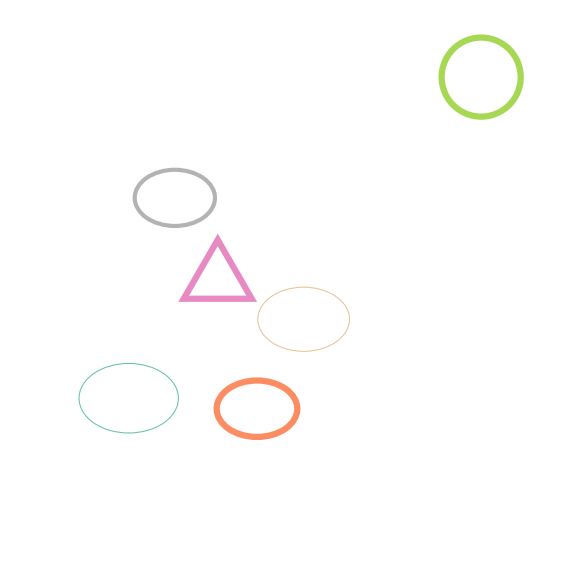[{"shape": "oval", "thickness": 0.5, "radius": 0.43, "center": [0.223, 0.31]}, {"shape": "oval", "thickness": 3, "radius": 0.35, "center": [0.445, 0.291]}, {"shape": "triangle", "thickness": 3, "radius": 0.34, "center": [0.377, 0.516]}, {"shape": "circle", "thickness": 3, "radius": 0.34, "center": [0.833, 0.866]}, {"shape": "oval", "thickness": 0.5, "radius": 0.4, "center": [0.526, 0.446]}, {"shape": "oval", "thickness": 2, "radius": 0.35, "center": [0.303, 0.657]}]